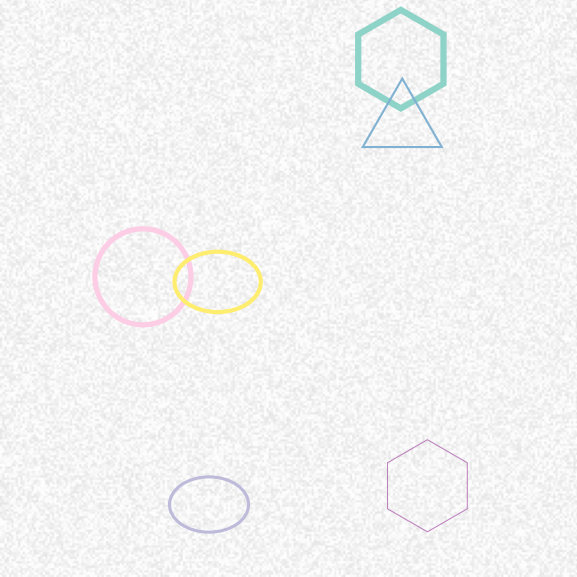[{"shape": "hexagon", "thickness": 3, "radius": 0.43, "center": [0.694, 0.897]}, {"shape": "oval", "thickness": 1.5, "radius": 0.34, "center": [0.362, 0.125]}, {"shape": "triangle", "thickness": 1, "radius": 0.4, "center": [0.697, 0.784]}, {"shape": "circle", "thickness": 2.5, "radius": 0.42, "center": [0.248, 0.52]}, {"shape": "hexagon", "thickness": 0.5, "radius": 0.4, "center": [0.74, 0.158]}, {"shape": "oval", "thickness": 2, "radius": 0.37, "center": [0.377, 0.511]}]